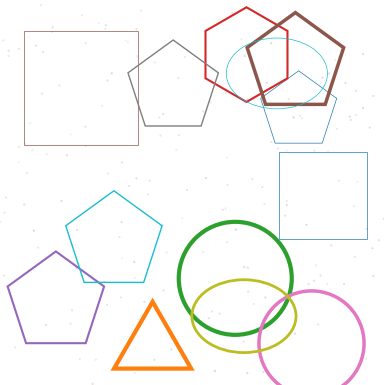[{"shape": "pentagon", "thickness": 0.5, "radius": 0.52, "center": [0.776, 0.712]}, {"shape": "square", "thickness": 0.5, "radius": 0.57, "center": [0.839, 0.492]}, {"shape": "triangle", "thickness": 3, "radius": 0.58, "center": [0.396, 0.1]}, {"shape": "circle", "thickness": 3, "radius": 0.73, "center": [0.611, 0.277]}, {"shape": "hexagon", "thickness": 1.5, "radius": 0.61, "center": [0.64, 0.858]}, {"shape": "pentagon", "thickness": 1.5, "radius": 0.66, "center": [0.145, 0.215]}, {"shape": "pentagon", "thickness": 2.5, "radius": 0.66, "center": [0.767, 0.836]}, {"shape": "square", "thickness": 0.5, "radius": 0.74, "center": [0.211, 0.772]}, {"shape": "circle", "thickness": 2.5, "radius": 0.68, "center": [0.809, 0.108]}, {"shape": "pentagon", "thickness": 1, "radius": 0.62, "center": [0.45, 0.773]}, {"shape": "oval", "thickness": 2, "radius": 0.68, "center": [0.634, 0.179]}, {"shape": "pentagon", "thickness": 1, "radius": 0.66, "center": [0.296, 0.373]}, {"shape": "oval", "thickness": 0.5, "radius": 0.66, "center": [0.719, 0.809]}]